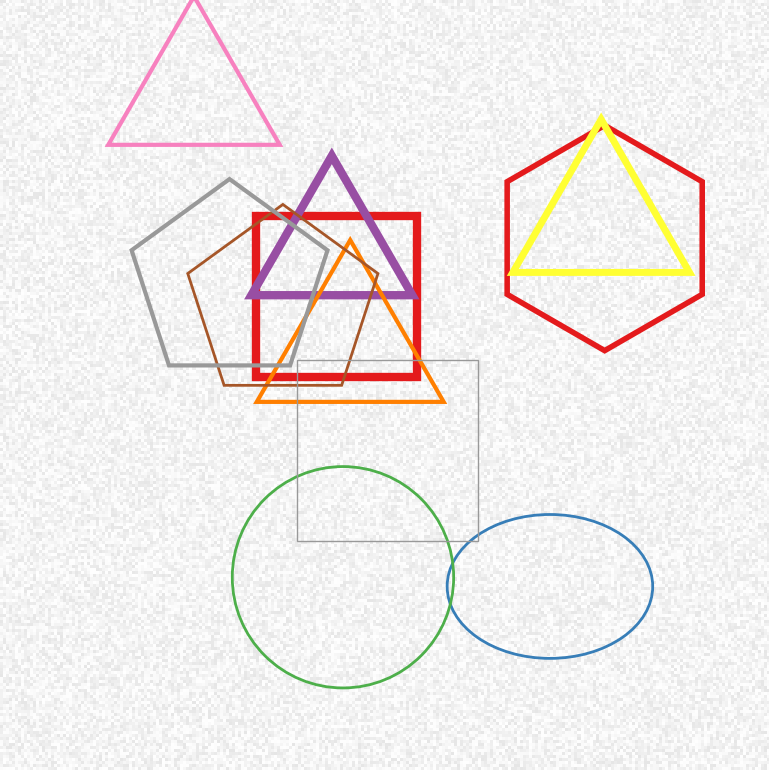[{"shape": "hexagon", "thickness": 2, "radius": 0.73, "center": [0.785, 0.691]}, {"shape": "square", "thickness": 3, "radius": 0.52, "center": [0.437, 0.614]}, {"shape": "oval", "thickness": 1, "radius": 0.67, "center": [0.714, 0.238]}, {"shape": "circle", "thickness": 1, "radius": 0.72, "center": [0.445, 0.25]}, {"shape": "triangle", "thickness": 3, "radius": 0.6, "center": [0.431, 0.677]}, {"shape": "triangle", "thickness": 1.5, "radius": 0.7, "center": [0.455, 0.548]}, {"shape": "triangle", "thickness": 2.5, "radius": 0.66, "center": [0.781, 0.712]}, {"shape": "pentagon", "thickness": 1, "radius": 0.65, "center": [0.367, 0.605]}, {"shape": "triangle", "thickness": 1.5, "radius": 0.64, "center": [0.252, 0.876]}, {"shape": "pentagon", "thickness": 1.5, "radius": 0.67, "center": [0.298, 0.634]}, {"shape": "square", "thickness": 0.5, "radius": 0.59, "center": [0.503, 0.415]}]